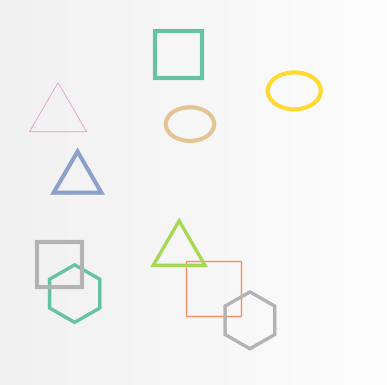[{"shape": "hexagon", "thickness": 2.5, "radius": 0.37, "center": [0.193, 0.237]}, {"shape": "square", "thickness": 3, "radius": 0.3, "center": [0.46, 0.859]}, {"shape": "square", "thickness": 1, "radius": 0.36, "center": [0.551, 0.25]}, {"shape": "triangle", "thickness": 3, "radius": 0.36, "center": [0.2, 0.535]}, {"shape": "triangle", "thickness": 0.5, "radius": 0.43, "center": [0.15, 0.7]}, {"shape": "triangle", "thickness": 2.5, "radius": 0.39, "center": [0.462, 0.349]}, {"shape": "oval", "thickness": 3, "radius": 0.34, "center": [0.759, 0.764]}, {"shape": "oval", "thickness": 3, "radius": 0.31, "center": [0.49, 0.678]}, {"shape": "hexagon", "thickness": 2.5, "radius": 0.37, "center": [0.645, 0.168]}, {"shape": "square", "thickness": 3, "radius": 0.29, "center": [0.154, 0.312]}]